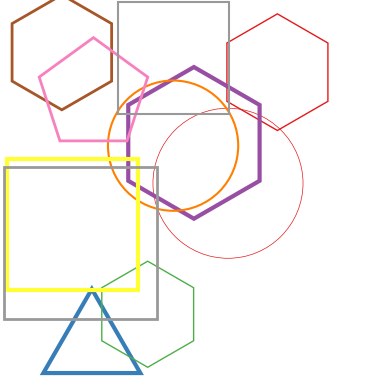[{"shape": "circle", "thickness": 0.5, "radius": 0.97, "center": [0.592, 0.524]}, {"shape": "hexagon", "thickness": 1, "radius": 0.76, "center": [0.721, 0.813]}, {"shape": "triangle", "thickness": 3, "radius": 0.73, "center": [0.239, 0.104]}, {"shape": "hexagon", "thickness": 1, "radius": 0.69, "center": [0.384, 0.184]}, {"shape": "hexagon", "thickness": 3, "radius": 0.98, "center": [0.504, 0.629]}, {"shape": "circle", "thickness": 1.5, "radius": 0.85, "center": [0.45, 0.622]}, {"shape": "square", "thickness": 3, "radius": 0.85, "center": [0.188, 0.417]}, {"shape": "hexagon", "thickness": 2, "radius": 0.75, "center": [0.161, 0.864]}, {"shape": "pentagon", "thickness": 2, "radius": 0.74, "center": [0.243, 0.754]}, {"shape": "square", "thickness": 2, "radius": 0.99, "center": [0.209, 0.369]}, {"shape": "square", "thickness": 1.5, "radius": 0.72, "center": [0.451, 0.849]}]